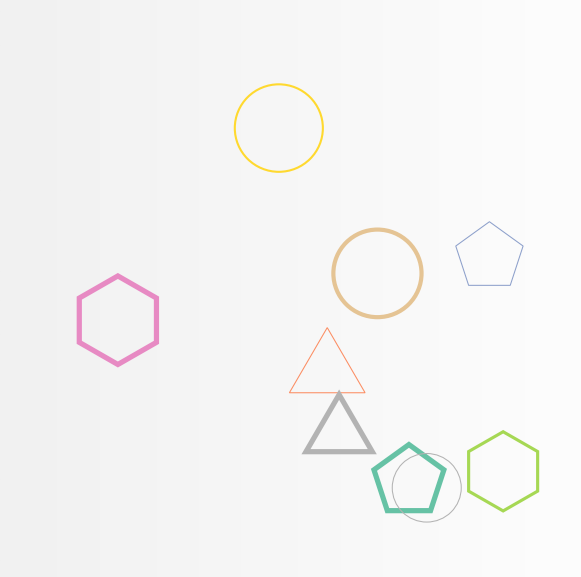[{"shape": "pentagon", "thickness": 2.5, "radius": 0.32, "center": [0.704, 0.166]}, {"shape": "triangle", "thickness": 0.5, "radius": 0.38, "center": [0.563, 0.357]}, {"shape": "pentagon", "thickness": 0.5, "radius": 0.3, "center": [0.842, 0.554]}, {"shape": "hexagon", "thickness": 2.5, "radius": 0.38, "center": [0.203, 0.445]}, {"shape": "hexagon", "thickness": 1.5, "radius": 0.34, "center": [0.866, 0.183]}, {"shape": "circle", "thickness": 1, "radius": 0.38, "center": [0.48, 0.777]}, {"shape": "circle", "thickness": 2, "radius": 0.38, "center": [0.649, 0.526]}, {"shape": "circle", "thickness": 0.5, "radius": 0.3, "center": [0.734, 0.154]}, {"shape": "triangle", "thickness": 2.5, "radius": 0.33, "center": [0.583, 0.25]}]